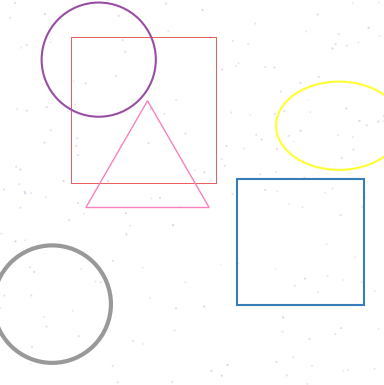[{"shape": "square", "thickness": 0.5, "radius": 0.95, "center": [0.372, 0.714]}, {"shape": "square", "thickness": 1.5, "radius": 0.82, "center": [0.781, 0.371]}, {"shape": "circle", "thickness": 1.5, "radius": 0.74, "center": [0.256, 0.845]}, {"shape": "oval", "thickness": 1.5, "radius": 0.82, "center": [0.881, 0.673]}, {"shape": "triangle", "thickness": 1, "radius": 0.92, "center": [0.383, 0.553]}, {"shape": "circle", "thickness": 3, "radius": 0.76, "center": [0.136, 0.21]}]